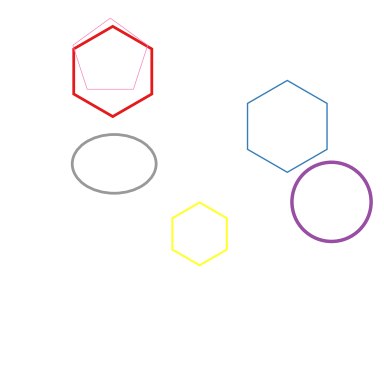[{"shape": "hexagon", "thickness": 2, "radius": 0.59, "center": [0.293, 0.814]}, {"shape": "hexagon", "thickness": 1, "radius": 0.6, "center": [0.746, 0.672]}, {"shape": "circle", "thickness": 2.5, "radius": 0.51, "center": [0.861, 0.476]}, {"shape": "hexagon", "thickness": 1.5, "radius": 0.41, "center": [0.518, 0.393]}, {"shape": "pentagon", "thickness": 0.5, "radius": 0.51, "center": [0.286, 0.851]}, {"shape": "oval", "thickness": 2, "radius": 0.54, "center": [0.297, 0.574]}]